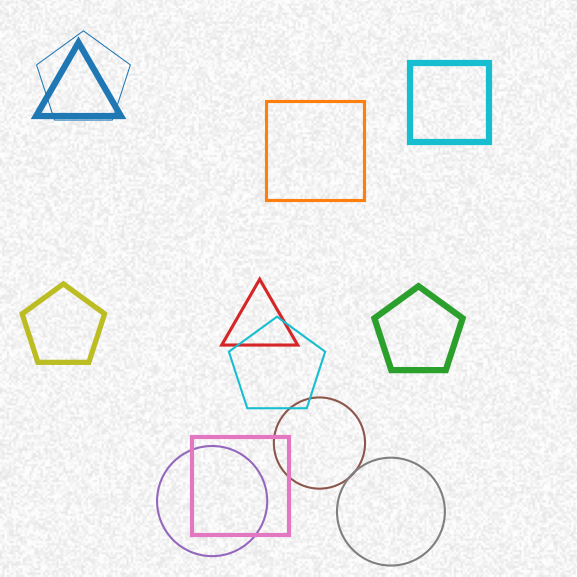[{"shape": "triangle", "thickness": 3, "radius": 0.42, "center": [0.136, 0.841]}, {"shape": "pentagon", "thickness": 0.5, "radius": 0.43, "center": [0.145, 0.86]}, {"shape": "square", "thickness": 1.5, "radius": 0.42, "center": [0.545, 0.739]}, {"shape": "pentagon", "thickness": 3, "radius": 0.4, "center": [0.725, 0.423]}, {"shape": "triangle", "thickness": 1.5, "radius": 0.38, "center": [0.45, 0.44]}, {"shape": "circle", "thickness": 1, "radius": 0.48, "center": [0.367, 0.131]}, {"shape": "circle", "thickness": 1, "radius": 0.39, "center": [0.553, 0.232]}, {"shape": "square", "thickness": 2, "radius": 0.42, "center": [0.417, 0.158]}, {"shape": "circle", "thickness": 1, "radius": 0.47, "center": [0.677, 0.113]}, {"shape": "pentagon", "thickness": 2.5, "radius": 0.38, "center": [0.11, 0.432]}, {"shape": "pentagon", "thickness": 1, "radius": 0.44, "center": [0.48, 0.363]}, {"shape": "square", "thickness": 3, "radius": 0.34, "center": [0.779, 0.821]}]